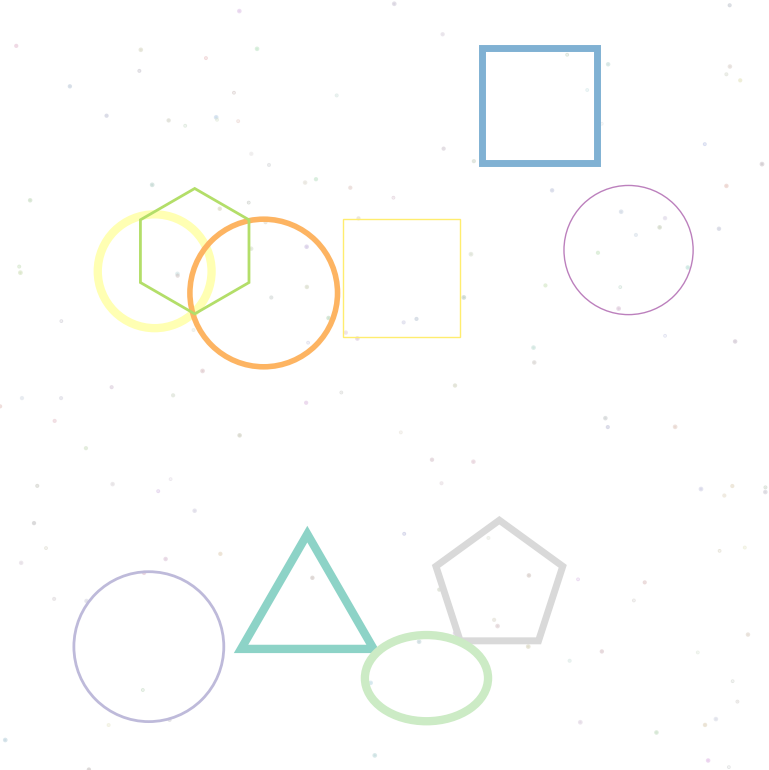[{"shape": "triangle", "thickness": 3, "radius": 0.5, "center": [0.399, 0.207]}, {"shape": "circle", "thickness": 3, "radius": 0.37, "center": [0.201, 0.648]}, {"shape": "circle", "thickness": 1, "radius": 0.49, "center": [0.193, 0.16]}, {"shape": "square", "thickness": 2.5, "radius": 0.37, "center": [0.7, 0.863]}, {"shape": "circle", "thickness": 2, "radius": 0.48, "center": [0.342, 0.619]}, {"shape": "hexagon", "thickness": 1, "radius": 0.41, "center": [0.253, 0.674]}, {"shape": "pentagon", "thickness": 2.5, "radius": 0.43, "center": [0.648, 0.238]}, {"shape": "circle", "thickness": 0.5, "radius": 0.42, "center": [0.816, 0.675]}, {"shape": "oval", "thickness": 3, "radius": 0.4, "center": [0.554, 0.119]}, {"shape": "square", "thickness": 0.5, "radius": 0.38, "center": [0.521, 0.639]}]